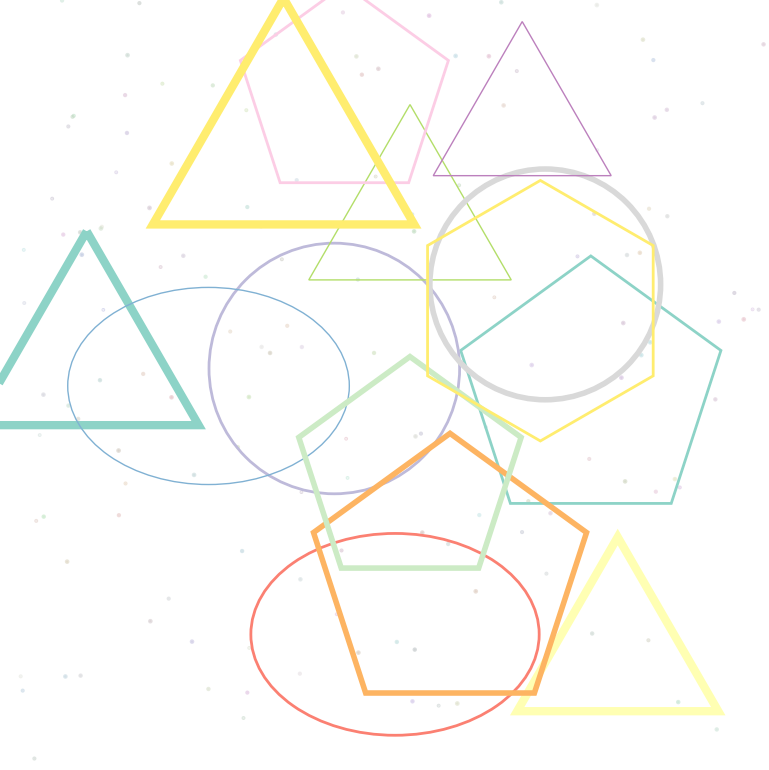[{"shape": "triangle", "thickness": 3, "radius": 0.84, "center": [0.113, 0.532]}, {"shape": "pentagon", "thickness": 1, "radius": 0.89, "center": [0.767, 0.49]}, {"shape": "triangle", "thickness": 3, "radius": 0.75, "center": [0.802, 0.152]}, {"shape": "circle", "thickness": 1, "radius": 0.81, "center": [0.434, 0.521]}, {"shape": "oval", "thickness": 1, "radius": 0.94, "center": [0.513, 0.176]}, {"shape": "oval", "thickness": 0.5, "radius": 0.91, "center": [0.271, 0.499]}, {"shape": "pentagon", "thickness": 2, "radius": 0.93, "center": [0.584, 0.251]}, {"shape": "triangle", "thickness": 0.5, "radius": 0.76, "center": [0.532, 0.712]}, {"shape": "pentagon", "thickness": 1, "radius": 0.71, "center": [0.447, 0.878]}, {"shape": "circle", "thickness": 2, "radius": 0.75, "center": [0.708, 0.631]}, {"shape": "triangle", "thickness": 0.5, "radius": 0.67, "center": [0.678, 0.839]}, {"shape": "pentagon", "thickness": 2, "radius": 0.76, "center": [0.532, 0.385]}, {"shape": "hexagon", "thickness": 1, "radius": 0.85, "center": [0.702, 0.596]}, {"shape": "triangle", "thickness": 3, "radius": 0.98, "center": [0.368, 0.807]}]